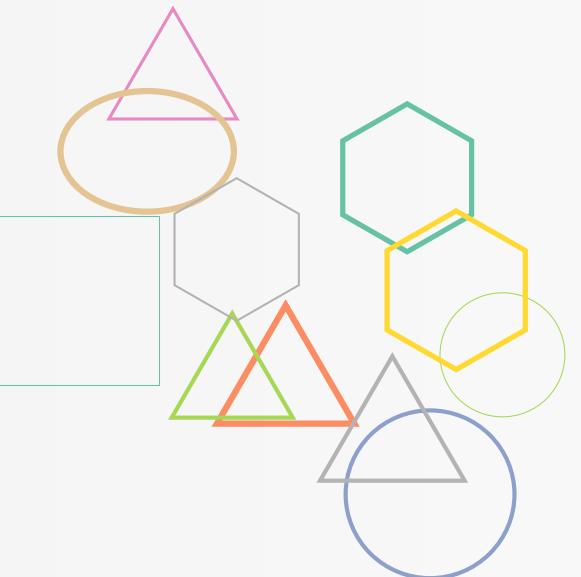[{"shape": "hexagon", "thickness": 2.5, "radius": 0.64, "center": [0.701, 0.691]}, {"shape": "square", "thickness": 0.5, "radius": 0.73, "center": [0.126, 0.478]}, {"shape": "triangle", "thickness": 3, "radius": 0.68, "center": [0.491, 0.334]}, {"shape": "circle", "thickness": 2, "radius": 0.73, "center": [0.74, 0.143]}, {"shape": "triangle", "thickness": 1.5, "radius": 0.64, "center": [0.298, 0.857]}, {"shape": "triangle", "thickness": 2, "radius": 0.6, "center": [0.4, 0.336]}, {"shape": "circle", "thickness": 0.5, "radius": 0.54, "center": [0.864, 0.385]}, {"shape": "hexagon", "thickness": 2.5, "radius": 0.69, "center": [0.785, 0.497]}, {"shape": "oval", "thickness": 3, "radius": 0.75, "center": [0.253, 0.737]}, {"shape": "hexagon", "thickness": 1, "radius": 0.62, "center": [0.407, 0.567]}, {"shape": "triangle", "thickness": 2, "radius": 0.72, "center": [0.675, 0.239]}]